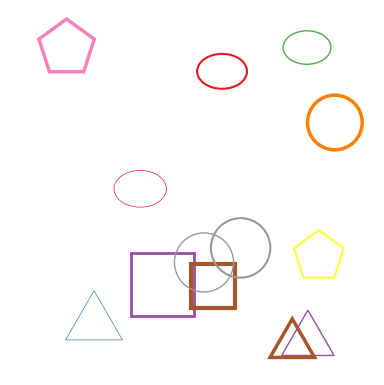[{"shape": "oval", "thickness": 1.5, "radius": 0.32, "center": [0.577, 0.815]}, {"shape": "oval", "thickness": 0.5, "radius": 0.34, "center": [0.364, 0.51]}, {"shape": "triangle", "thickness": 0.5, "radius": 0.43, "center": [0.244, 0.16]}, {"shape": "oval", "thickness": 1, "radius": 0.31, "center": [0.797, 0.876]}, {"shape": "triangle", "thickness": 1, "radius": 0.39, "center": [0.8, 0.116]}, {"shape": "square", "thickness": 2, "radius": 0.41, "center": [0.422, 0.261]}, {"shape": "circle", "thickness": 2.5, "radius": 0.36, "center": [0.87, 0.682]}, {"shape": "pentagon", "thickness": 1.5, "radius": 0.34, "center": [0.828, 0.334]}, {"shape": "square", "thickness": 3, "radius": 0.29, "center": [0.553, 0.258]}, {"shape": "triangle", "thickness": 2.5, "radius": 0.33, "center": [0.759, 0.105]}, {"shape": "pentagon", "thickness": 2.5, "radius": 0.38, "center": [0.173, 0.875]}, {"shape": "circle", "thickness": 1.5, "radius": 0.39, "center": [0.625, 0.356]}, {"shape": "circle", "thickness": 1, "radius": 0.38, "center": [0.53, 0.318]}]